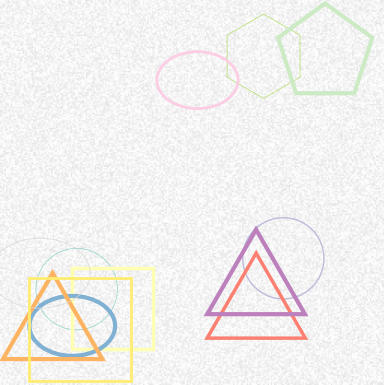[{"shape": "circle", "thickness": 0.5, "radius": 0.53, "center": [0.199, 0.249]}, {"shape": "square", "thickness": 2.5, "radius": 0.53, "center": [0.292, 0.199]}, {"shape": "circle", "thickness": 1, "radius": 0.53, "center": [0.736, 0.329]}, {"shape": "triangle", "thickness": 2.5, "radius": 0.74, "center": [0.665, 0.195]}, {"shape": "oval", "thickness": 3, "radius": 0.56, "center": [0.188, 0.154]}, {"shape": "triangle", "thickness": 3, "radius": 0.75, "center": [0.137, 0.142]}, {"shape": "hexagon", "thickness": 0.5, "radius": 0.55, "center": [0.685, 0.854]}, {"shape": "oval", "thickness": 2, "radius": 0.53, "center": [0.513, 0.792]}, {"shape": "oval", "thickness": 0.5, "radius": 0.65, "center": [0.104, 0.29]}, {"shape": "triangle", "thickness": 3, "radius": 0.73, "center": [0.665, 0.257]}, {"shape": "pentagon", "thickness": 3, "radius": 0.64, "center": [0.845, 0.862]}, {"shape": "square", "thickness": 2, "radius": 0.67, "center": [0.208, 0.144]}]